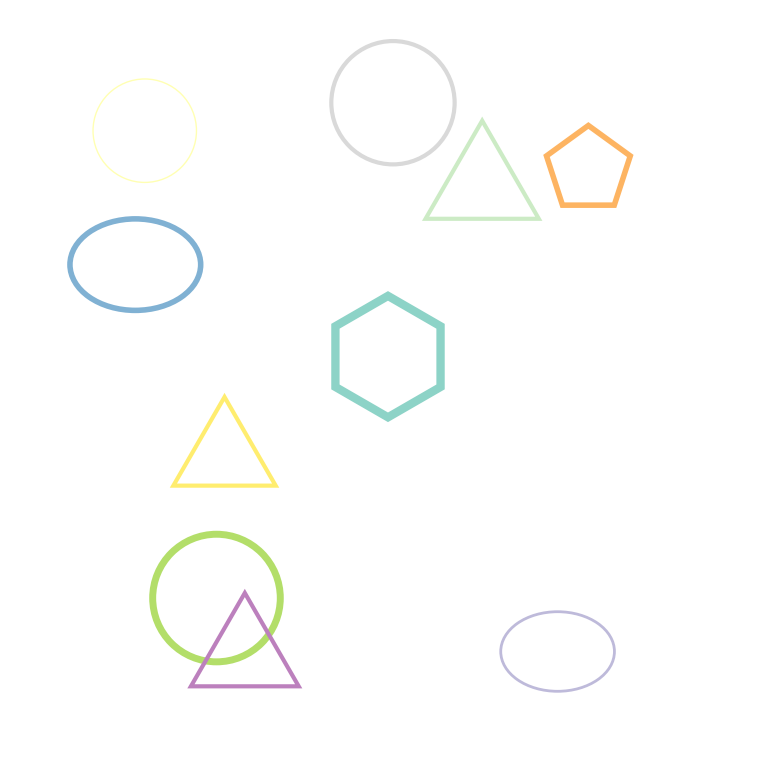[{"shape": "hexagon", "thickness": 3, "radius": 0.39, "center": [0.504, 0.537]}, {"shape": "circle", "thickness": 0.5, "radius": 0.34, "center": [0.188, 0.83]}, {"shape": "oval", "thickness": 1, "radius": 0.37, "center": [0.724, 0.154]}, {"shape": "oval", "thickness": 2, "radius": 0.42, "center": [0.176, 0.656]}, {"shape": "pentagon", "thickness": 2, "radius": 0.29, "center": [0.764, 0.78]}, {"shape": "circle", "thickness": 2.5, "radius": 0.41, "center": [0.281, 0.223]}, {"shape": "circle", "thickness": 1.5, "radius": 0.4, "center": [0.51, 0.867]}, {"shape": "triangle", "thickness": 1.5, "radius": 0.4, "center": [0.318, 0.149]}, {"shape": "triangle", "thickness": 1.5, "radius": 0.42, "center": [0.626, 0.758]}, {"shape": "triangle", "thickness": 1.5, "radius": 0.38, "center": [0.292, 0.408]}]